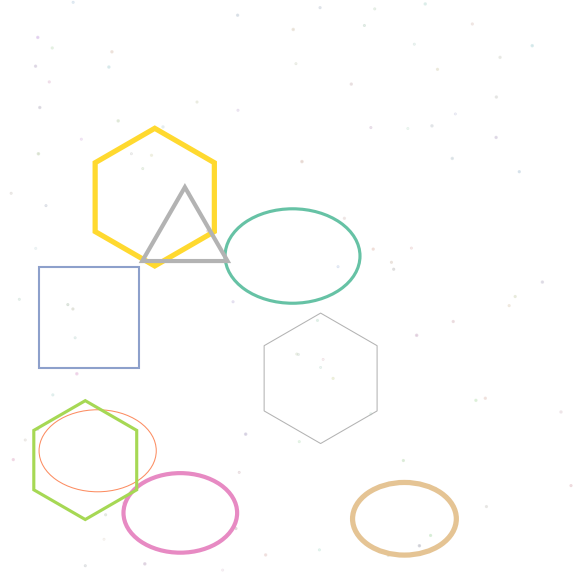[{"shape": "oval", "thickness": 1.5, "radius": 0.58, "center": [0.507, 0.556]}, {"shape": "oval", "thickness": 0.5, "radius": 0.51, "center": [0.169, 0.219]}, {"shape": "square", "thickness": 1, "radius": 0.43, "center": [0.154, 0.449]}, {"shape": "oval", "thickness": 2, "radius": 0.49, "center": [0.312, 0.111]}, {"shape": "hexagon", "thickness": 1.5, "radius": 0.51, "center": [0.148, 0.202]}, {"shape": "hexagon", "thickness": 2.5, "radius": 0.6, "center": [0.268, 0.658]}, {"shape": "oval", "thickness": 2.5, "radius": 0.45, "center": [0.7, 0.101]}, {"shape": "triangle", "thickness": 2, "radius": 0.43, "center": [0.32, 0.59]}, {"shape": "hexagon", "thickness": 0.5, "radius": 0.56, "center": [0.555, 0.344]}]